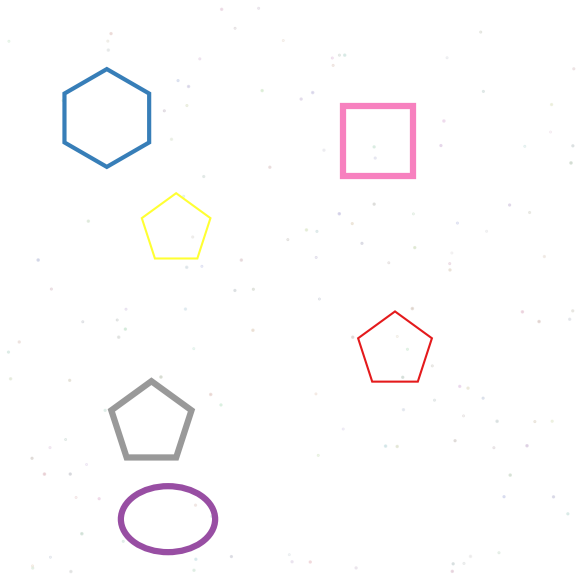[{"shape": "pentagon", "thickness": 1, "radius": 0.34, "center": [0.684, 0.393]}, {"shape": "hexagon", "thickness": 2, "radius": 0.42, "center": [0.185, 0.795]}, {"shape": "oval", "thickness": 3, "radius": 0.41, "center": [0.291, 0.1]}, {"shape": "pentagon", "thickness": 1, "radius": 0.31, "center": [0.305, 0.602]}, {"shape": "square", "thickness": 3, "radius": 0.3, "center": [0.654, 0.755]}, {"shape": "pentagon", "thickness": 3, "radius": 0.36, "center": [0.262, 0.266]}]